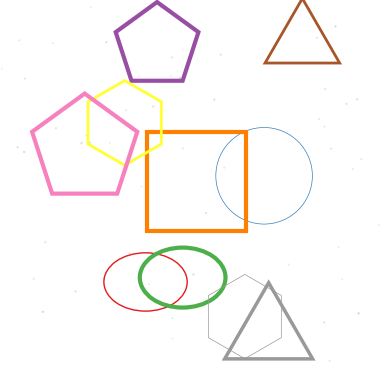[{"shape": "oval", "thickness": 1, "radius": 0.54, "center": [0.378, 0.268]}, {"shape": "circle", "thickness": 0.5, "radius": 0.63, "center": [0.686, 0.543]}, {"shape": "oval", "thickness": 3, "radius": 0.56, "center": [0.474, 0.279]}, {"shape": "pentagon", "thickness": 3, "radius": 0.56, "center": [0.408, 0.882]}, {"shape": "square", "thickness": 3, "radius": 0.64, "center": [0.51, 0.528]}, {"shape": "hexagon", "thickness": 2, "radius": 0.55, "center": [0.324, 0.681]}, {"shape": "triangle", "thickness": 2, "radius": 0.56, "center": [0.785, 0.892]}, {"shape": "pentagon", "thickness": 3, "radius": 0.72, "center": [0.22, 0.613]}, {"shape": "triangle", "thickness": 2.5, "radius": 0.66, "center": [0.698, 0.134]}, {"shape": "hexagon", "thickness": 0.5, "radius": 0.55, "center": [0.636, 0.178]}]